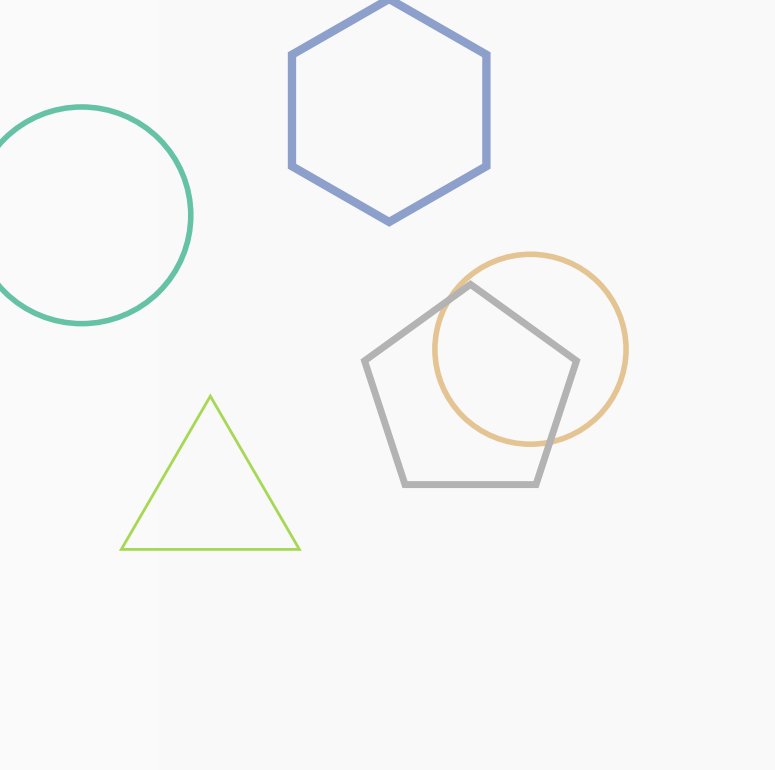[{"shape": "circle", "thickness": 2, "radius": 0.7, "center": [0.105, 0.72]}, {"shape": "hexagon", "thickness": 3, "radius": 0.72, "center": [0.502, 0.857]}, {"shape": "triangle", "thickness": 1, "radius": 0.66, "center": [0.271, 0.353]}, {"shape": "circle", "thickness": 2, "radius": 0.62, "center": [0.684, 0.546]}, {"shape": "pentagon", "thickness": 2.5, "radius": 0.72, "center": [0.607, 0.487]}]